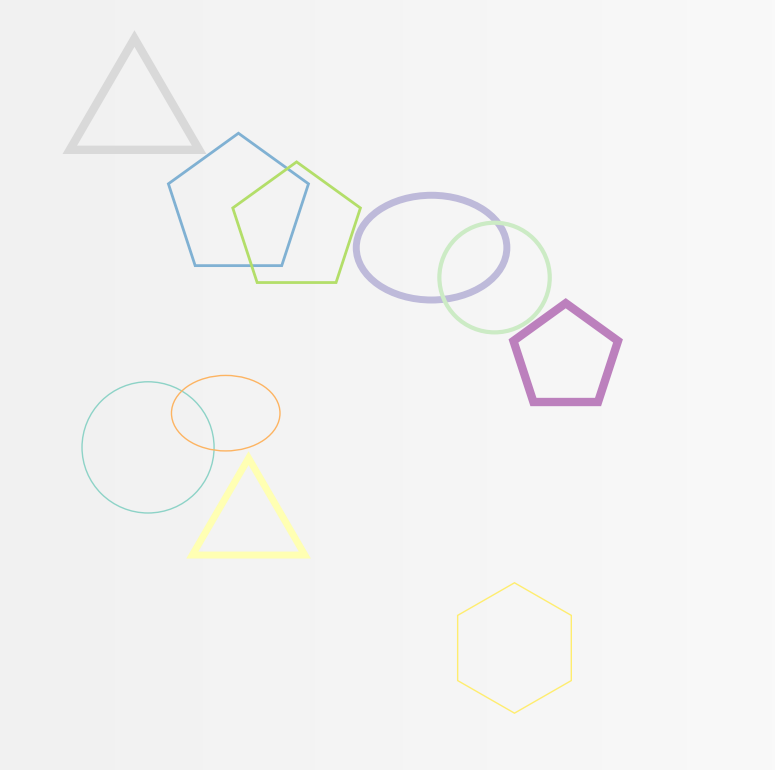[{"shape": "circle", "thickness": 0.5, "radius": 0.43, "center": [0.191, 0.419]}, {"shape": "triangle", "thickness": 2.5, "radius": 0.42, "center": [0.321, 0.321]}, {"shape": "oval", "thickness": 2.5, "radius": 0.49, "center": [0.557, 0.678]}, {"shape": "pentagon", "thickness": 1, "radius": 0.48, "center": [0.308, 0.732]}, {"shape": "oval", "thickness": 0.5, "radius": 0.35, "center": [0.291, 0.463]}, {"shape": "pentagon", "thickness": 1, "radius": 0.43, "center": [0.383, 0.703]}, {"shape": "triangle", "thickness": 3, "radius": 0.48, "center": [0.173, 0.854]}, {"shape": "pentagon", "thickness": 3, "radius": 0.35, "center": [0.73, 0.535]}, {"shape": "circle", "thickness": 1.5, "radius": 0.36, "center": [0.638, 0.64]}, {"shape": "hexagon", "thickness": 0.5, "radius": 0.42, "center": [0.664, 0.158]}]